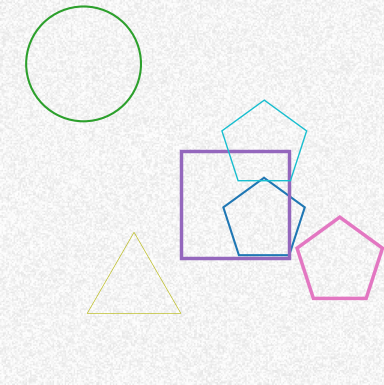[{"shape": "pentagon", "thickness": 1.5, "radius": 0.56, "center": [0.686, 0.427]}, {"shape": "circle", "thickness": 1.5, "radius": 0.75, "center": [0.217, 0.834]}, {"shape": "square", "thickness": 2.5, "radius": 0.7, "center": [0.61, 0.469]}, {"shape": "pentagon", "thickness": 2.5, "radius": 0.58, "center": [0.883, 0.319]}, {"shape": "triangle", "thickness": 0.5, "radius": 0.7, "center": [0.348, 0.256]}, {"shape": "pentagon", "thickness": 1, "radius": 0.58, "center": [0.686, 0.624]}]